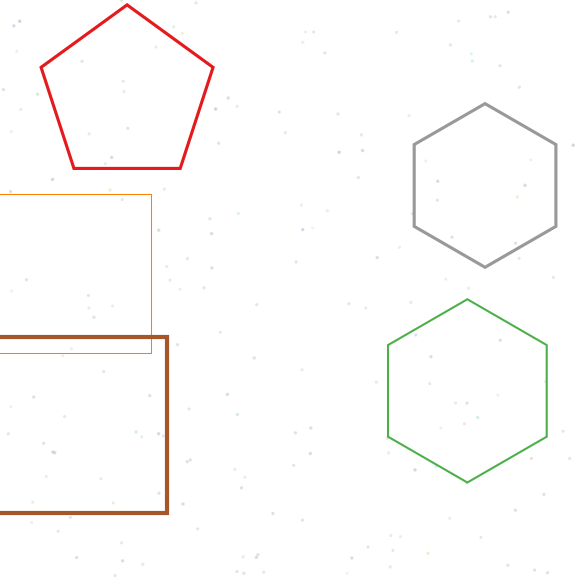[{"shape": "pentagon", "thickness": 1.5, "radius": 0.78, "center": [0.22, 0.834]}, {"shape": "hexagon", "thickness": 1, "radius": 0.79, "center": [0.809, 0.322]}, {"shape": "square", "thickness": 0.5, "radius": 0.69, "center": [0.123, 0.525]}, {"shape": "square", "thickness": 2, "radius": 0.77, "center": [0.136, 0.263]}, {"shape": "hexagon", "thickness": 1.5, "radius": 0.71, "center": [0.84, 0.678]}]